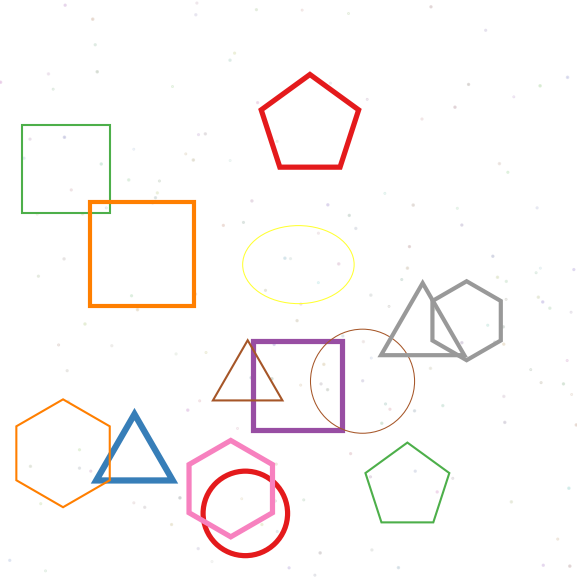[{"shape": "circle", "thickness": 2.5, "radius": 0.37, "center": [0.425, 0.11]}, {"shape": "pentagon", "thickness": 2.5, "radius": 0.44, "center": [0.537, 0.781]}, {"shape": "triangle", "thickness": 3, "radius": 0.38, "center": [0.233, 0.205]}, {"shape": "pentagon", "thickness": 1, "radius": 0.38, "center": [0.705, 0.156]}, {"shape": "square", "thickness": 1, "radius": 0.38, "center": [0.115, 0.706]}, {"shape": "square", "thickness": 2.5, "radius": 0.38, "center": [0.515, 0.332]}, {"shape": "square", "thickness": 2, "radius": 0.45, "center": [0.246, 0.56]}, {"shape": "hexagon", "thickness": 1, "radius": 0.47, "center": [0.109, 0.214]}, {"shape": "oval", "thickness": 0.5, "radius": 0.48, "center": [0.517, 0.541]}, {"shape": "triangle", "thickness": 1, "radius": 0.35, "center": [0.429, 0.34]}, {"shape": "circle", "thickness": 0.5, "radius": 0.45, "center": [0.628, 0.339]}, {"shape": "hexagon", "thickness": 2.5, "radius": 0.42, "center": [0.4, 0.153]}, {"shape": "triangle", "thickness": 2, "radius": 0.42, "center": [0.732, 0.426]}, {"shape": "hexagon", "thickness": 2, "radius": 0.34, "center": [0.808, 0.444]}]